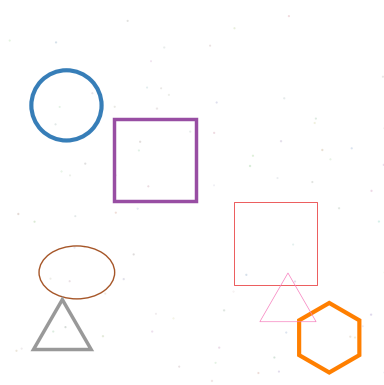[{"shape": "square", "thickness": 0.5, "radius": 0.54, "center": [0.715, 0.367]}, {"shape": "circle", "thickness": 3, "radius": 0.46, "center": [0.173, 0.726]}, {"shape": "square", "thickness": 2.5, "radius": 0.53, "center": [0.402, 0.584]}, {"shape": "hexagon", "thickness": 3, "radius": 0.45, "center": [0.855, 0.123]}, {"shape": "oval", "thickness": 1, "radius": 0.49, "center": [0.2, 0.292]}, {"shape": "triangle", "thickness": 0.5, "radius": 0.42, "center": [0.748, 0.207]}, {"shape": "triangle", "thickness": 2.5, "radius": 0.43, "center": [0.162, 0.135]}]